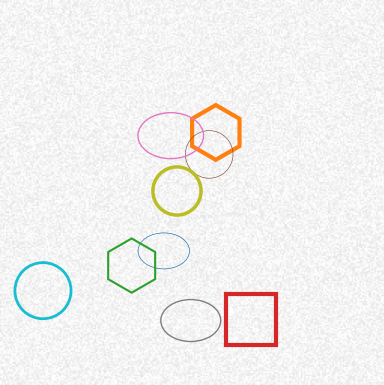[{"shape": "oval", "thickness": 0.5, "radius": 0.33, "center": [0.425, 0.348]}, {"shape": "hexagon", "thickness": 3, "radius": 0.36, "center": [0.561, 0.656]}, {"shape": "hexagon", "thickness": 1.5, "radius": 0.35, "center": [0.342, 0.31]}, {"shape": "square", "thickness": 3, "radius": 0.33, "center": [0.651, 0.17]}, {"shape": "circle", "thickness": 0.5, "radius": 0.31, "center": [0.543, 0.599]}, {"shape": "oval", "thickness": 1, "radius": 0.43, "center": [0.443, 0.648]}, {"shape": "oval", "thickness": 1, "radius": 0.39, "center": [0.495, 0.167]}, {"shape": "circle", "thickness": 2.5, "radius": 0.31, "center": [0.46, 0.504]}, {"shape": "circle", "thickness": 2, "radius": 0.36, "center": [0.112, 0.245]}]